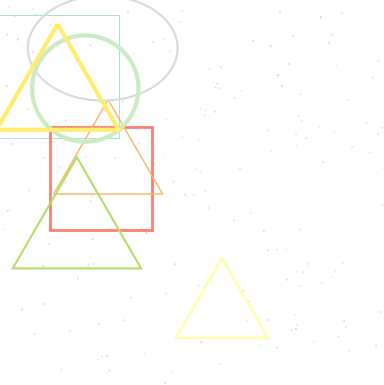[{"shape": "square", "thickness": 0.5, "radius": 0.8, "center": [0.15, 0.802]}, {"shape": "triangle", "thickness": 2, "radius": 0.69, "center": [0.577, 0.191]}, {"shape": "square", "thickness": 2, "radius": 0.67, "center": [0.262, 0.535]}, {"shape": "triangle", "thickness": 1, "radius": 0.82, "center": [0.281, 0.578]}, {"shape": "triangle", "thickness": 1.5, "radius": 0.96, "center": [0.2, 0.399]}, {"shape": "oval", "thickness": 1.5, "radius": 0.97, "center": [0.267, 0.875]}, {"shape": "circle", "thickness": 3, "radius": 0.69, "center": [0.221, 0.77]}, {"shape": "triangle", "thickness": 3, "radius": 0.91, "center": [0.15, 0.754]}]